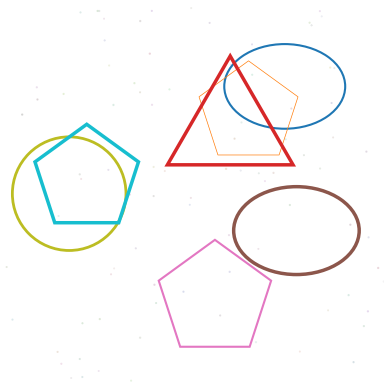[{"shape": "oval", "thickness": 1.5, "radius": 0.79, "center": [0.74, 0.776]}, {"shape": "pentagon", "thickness": 0.5, "radius": 0.68, "center": [0.646, 0.707]}, {"shape": "triangle", "thickness": 2.5, "radius": 0.94, "center": [0.598, 0.666]}, {"shape": "oval", "thickness": 2.5, "radius": 0.82, "center": [0.77, 0.401]}, {"shape": "pentagon", "thickness": 1.5, "radius": 0.77, "center": [0.558, 0.224]}, {"shape": "circle", "thickness": 2, "radius": 0.74, "center": [0.18, 0.497]}, {"shape": "pentagon", "thickness": 2.5, "radius": 0.71, "center": [0.225, 0.536]}]